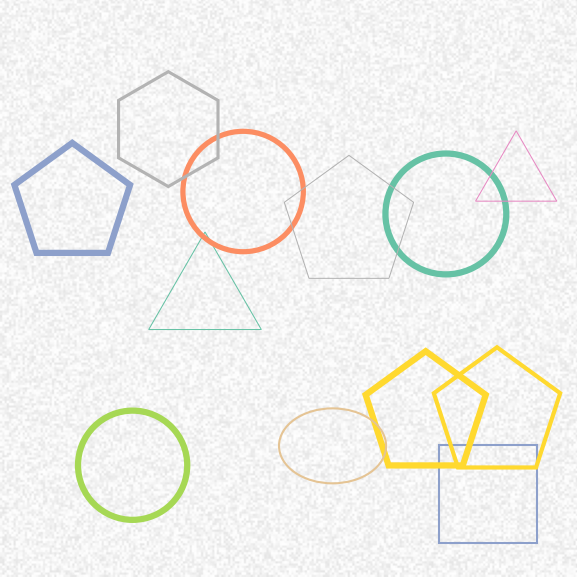[{"shape": "triangle", "thickness": 0.5, "radius": 0.56, "center": [0.355, 0.485]}, {"shape": "circle", "thickness": 3, "radius": 0.52, "center": [0.772, 0.629]}, {"shape": "circle", "thickness": 2.5, "radius": 0.52, "center": [0.421, 0.668]}, {"shape": "square", "thickness": 1, "radius": 0.43, "center": [0.845, 0.144]}, {"shape": "pentagon", "thickness": 3, "radius": 0.53, "center": [0.125, 0.646]}, {"shape": "triangle", "thickness": 0.5, "radius": 0.41, "center": [0.894, 0.691]}, {"shape": "circle", "thickness": 3, "radius": 0.47, "center": [0.23, 0.194]}, {"shape": "pentagon", "thickness": 2, "radius": 0.58, "center": [0.861, 0.283]}, {"shape": "pentagon", "thickness": 3, "radius": 0.55, "center": [0.737, 0.282]}, {"shape": "oval", "thickness": 1, "radius": 0.46, "center": [0.576, 0.227]}, {"shape": "hexagon", "thickness": 1.5, "radius": 0.5, "center": [0.291, 0.776]}, {"shape": "pentagon", "thickness": 0.5, "radius": 0.59, "center": [0.604, 0.612]}]